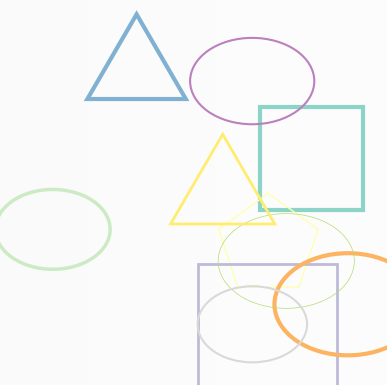[{"shape": "square", "thickness": 3, "radius": 0.67, "center": [0.805, 0.587]}, {"shape": "pentagon", "thickness": 1, "radius": 0.67, "center": [0.693, 0.363]}, {"shape": "square", "thickness": 2, "radius": 0.89, "center": [0.69, 0.135]}, {"shape": "triangle", "thickness": 3, "radius": 0.73, "center": [0.352, 0.816]}, {"shape": "oval", "thickness": 3, "radius": 0.95, "center": [0.898, 0.21]}, {"shape": "oval", "thickness": 0.5, "radius": 0.88, "center": [0.739, 0.322]}, {"shape": "oval", "thickness": 1.5, "radius": 0.71, "center": [0.651, 0.158]}, {"shape": "oval", "thickness": 1.5, "radius": 0.8, "center": [0.651, 0.789]}, {"shape": "oval", "thickness": 2.5, "radius": 0.74, "center": [0.136, 0.404]}, {"shape": "triangle", "thickness": 2, "radius": 0.78, "center": [0.575, 0.496]}]